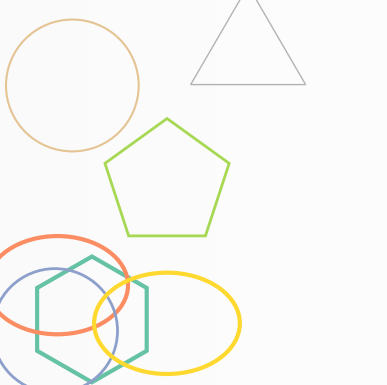[{"shape": "hexagon", "thickness": 3, "radius": 0.82, "center": [0.237, 0.17]}, {"shape": "oval", "thickness": 3, "radius": 0.91, "center": [0.148, 0.259]}, {"shape": "circle", "thickness": 2, "radius": 0.81, "center": [0.142, 0.141]}, {"shape": "pentagon", "thickness": 2, "radius": 0.84, "center": [0.431, 0.524]}, {"shape": "oval", "thickness": 3, "radius": 0.94, "center": [0.431, 0.16]}, {"shape": "circle", "thickness": 1.5, "radius": 0.86, "center": [0.187, 0.778]}, {"shape": "triangle", "thickness": 1, "radius": 0.86, "center": [0.64, 0.866]}]